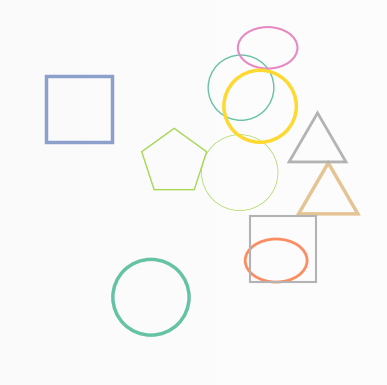[{"shape": "circle", "thickness": 1, "radius": 0.42, "center": [0.622, 0.772]}, {"shape": "circle", "thickness": 2.5, "radius": 0.49, "center": [0.39, 0.228]}, {"shape": "oval", "thickness": 2, "radius": 0.4, "center": [0.713, 0.323]}, {"shape": "square", "thickness": 2.5, "radius": 0.43, "center": [0.204, 0.717]}, {"shape": "oval", "thickness": 1.5, "radius": 0.38, "center": [0.691, 0.876]}, {"shape": "circle", "thickness": 0.5, "radius": 0.49, "center": [0.619, 0.552]}, {"shape": "pentagon", "thickness": 1, "radius": 0.44, "center": [0.45, 0.579]}, {"shape": "circle", "thickness": 2.5, "radius": 0.47, "center": [0.671, 0.724]}, {"shape": "triangle", "thickness": 2.5, "radius": 0.44, "center": [0.847, 0.489]}, {"shape": "square", "thickness": 1.5, "radius": 0.43, "center": [0.729, 0.353]}, {"shape": "triangle", "thickness": 2, "radius": 0.42, "center": [0.819, 0.622]}]